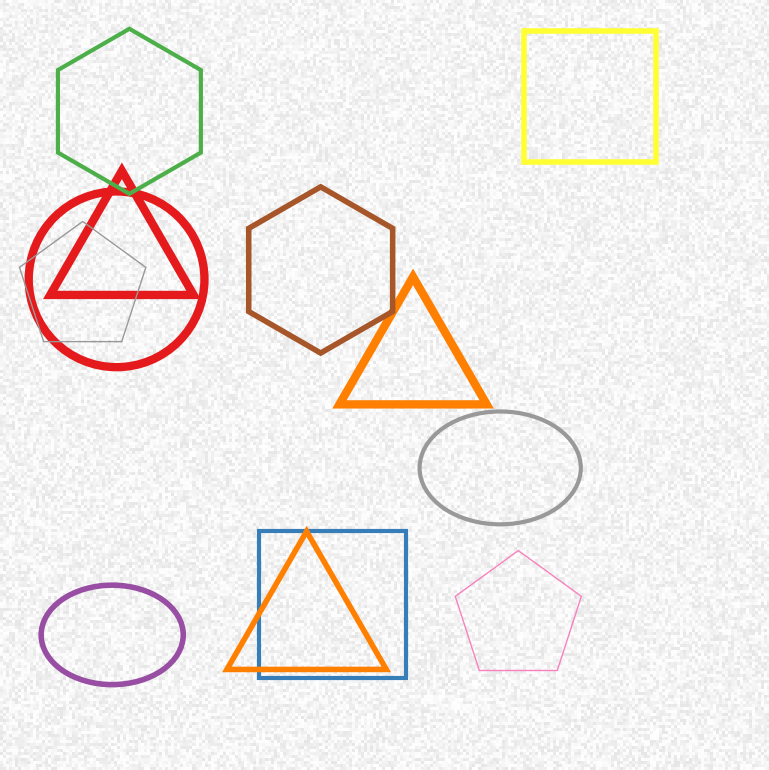[{"shape": "triangle", "thickness": 3, "radius": 0.54, "center": [0.158, 0.671]}, {"shape": "circle", "thickness": 3, "radius": 0.57, "center": [0.151, 0.637]}, {"shape": "square", "thickness": 1.5, "radius": 0.48, "center": [0.432, 0.215]}, {"shape": "hexagon", "thickness": 1.5, "radius": 0.54, "center": [0.168, 0.855]}, {"shape": "oval", "thickness": 2, "radius": 0.46, "center": [0.146, 0.175]}, {"shape": "triangle", "thickness": 3, "radius": 0.55, "center": [0.536, 0.53]}, {"shape": "triangle", "thickness": 2, "radius": 0.6, "center": [0.398, 0.19]}, {"shape": "square", "thickness": 2, "radius": 0.43, "center": [0.766, 0.875]}, {"shape": "hexagon", "thickness": 2, "radius": 0.54, "center": [0.416, 0.649]}, {"shape": "pentagon", "thickness": 0.5, "radius": 0.43, "center": [0.673, 0.199]}, {"shape": "pentagon", "thickness": 0.5, "radius": 0.43, "center": [0.107, 0.626]}, {"shape": "oval", "thickness": 1.5, "radius": 0.52, "center": [0.65, 0.392]}]